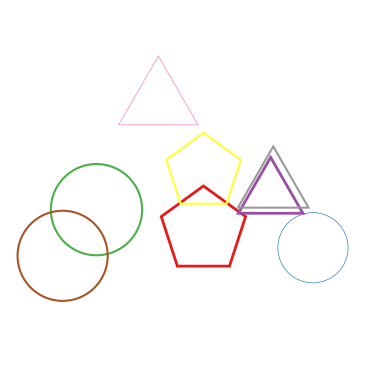[{"shape": "pentagon", "thickness": 2, "radius": 0.58, "center": [0.528, 0.402]}, {"shape": "circle", "thickness": 0.5, "radius": 0.46, "center": [0.813, 0.356]}, {"shape": "circle", "thickness": 1.5, "radius": 0.59, "center": [0.251, 0.455]}, {"shape": "triangle", "thickness": 2, "radius": 0.48, "center": [0.703, 0.494]}, {"shape": "pentagon", "thickness": 1.5, "radius": 0.51, "center": [0.529, 0.553]}, {"shape": "circle", "thickness": 1.5, "radius": 0.59, "center": [0.163, 0.336]}, {"shape": "triangle", "thickness": 0.5, "radius": 0.6, "center": [0.411, 0.735]}, {"shape": "triangle", "thickness": 1.5, "radius": 0.53, "center": [0.71, 0.514]}]